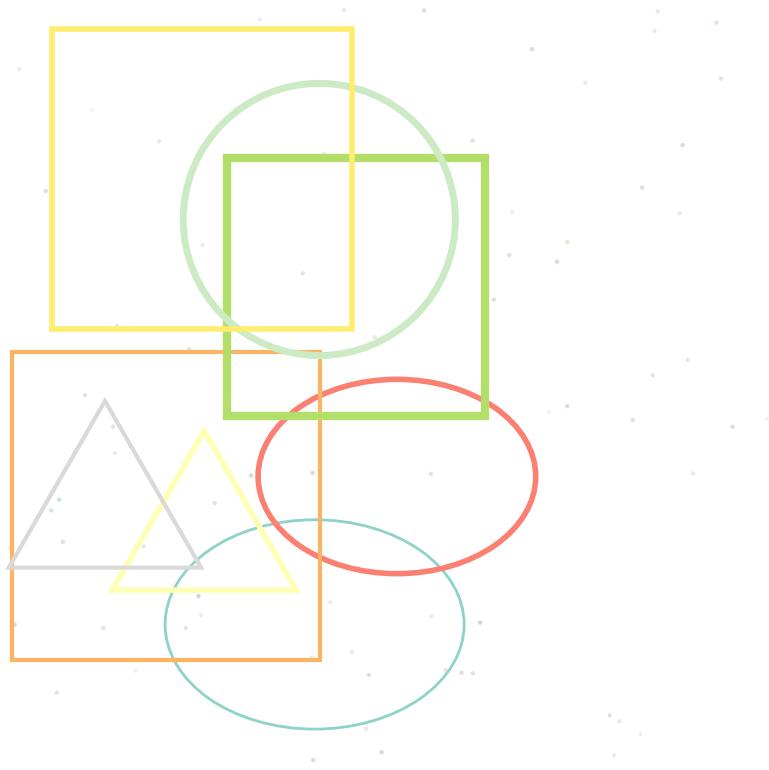[{"shape": "oval", "thickness": 1, "radius": 0.97, "center": [0.409, 0.189]}, {"shape": "triangle", "thickness": 2, "radius": 0.69, "center": [0.265, 0.303]}, {"shape": "oval", "thickness": 2, "radius": 0.9, "center": [0.515, 0.381]}, {"shape": "square", "thickness": 1.5, "radius": 1.0, "center": [0.216, 0.343]}, {"shape": "square", "thickness": 3, "radius": 0.84, "center": [0.462, 0.627]}, {"shape": "triangle", "thickness": 1.5, "radius": 0.72, "center": [0.136, 0.335]}, {"shape": "circle", "thickness": 2.5, "radius": 0.88, "center": [0.415, 0.715]}, {"shape": "square", "thickness": 2, "radius": 0.97, "center": [0.262, 0.768]}]